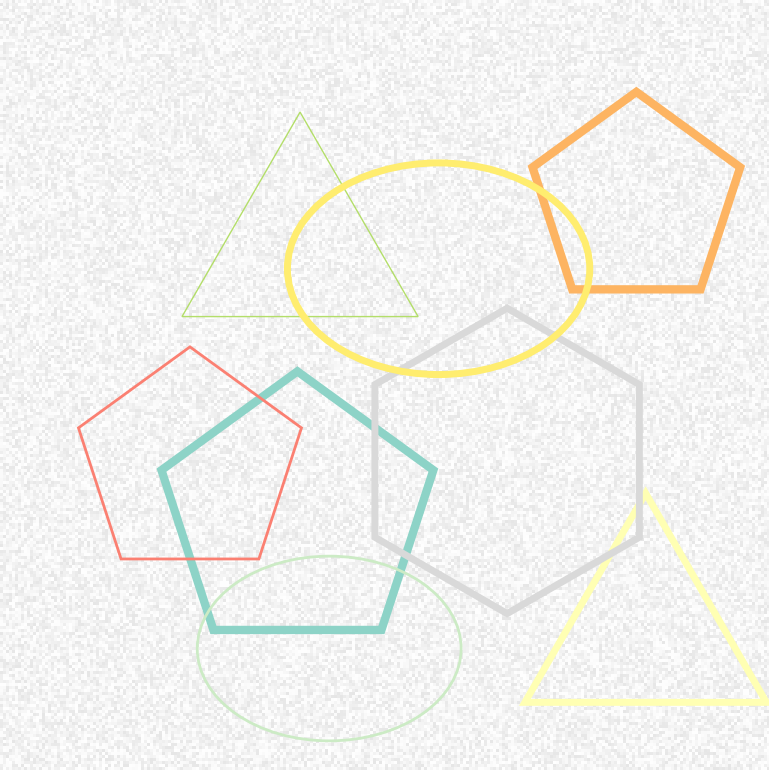[{"shape": "pentagon", "thickness": 3, "radius": 0.93, "center": [0.386, 0.332]}, {"shape": "triangle", "thickness": 2.5, "radius": 0.91, "center": [0.838, 0.178]}, {"shape": "pentagon", "thickness": 1, "radius": 0.76, "center": [0.247, 0.397]}, {"shape": "pentagon", "thickness": 3, "radius": 0.71, "center": [0.826, 0.739]}, {"shape": "triangle", "thickness": 0.5, "radius": 0.89, "center": [0.39, 0.677]}, {"shape": "hexagon", "thickness": 2.5, "radius": 0.99, "center": [0.659, 0.401]}, {"shape": "oval", "thickness": 1, "radius": 0.86, "center": [0.428, 0.158]}, {"shape": "oval", "thickness": 2.5, "radius": 0.98, "center": [0.57, 0.651]}]